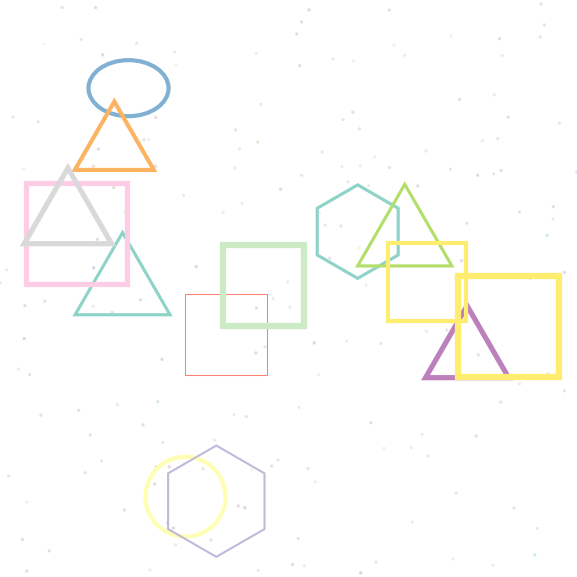[{"shape": "triangle", "thickness": 1.5, "radius": 0.47, "center": [0.212, 0.502]}, {"shape": "hexagon", "thickness": 1.5, "radius": 0.4, "center": [0.619, 0.598]}, {"shape": "circle", "thickness": 2, "radius": 0.35, "center": [0.321, 0.139]}, {"shape": "hexagon", "thickness": 1, "radius": 0.48, "center": [0.375, 0.131]}, {"shape": "square", "thickness": 0.5, "radius": 0.35, "center": [0.391, 0.42]}, {"shape": "oval", "thickness": 2, "radius": 0.35, "center": [0.223, 0.846]}, {"shape": "triangle", "thickness": 2, "radius": 0.39, "center": [0.198, 0.744]}, {"shape": "triangle", "thickness": 1.5, "radius": 0.47, "center": [0.701, 0.586]}, {"shape": "square", "thickness": 2.5, "radius": 0.44, "center": [0.133, 0.595]}, {"shape": "triangle", "thickness": 2.5, "radius": 0.44, "center": [0.118, 0.621]}, {"shape": "triangle", "thickness": 2.5, "radius": 0.42, "center": [0.809, 0.387]}, {"shape": "square", "thickness": 3, "radius": 0.35, "center": [0.456, 0.505]}, {"shape": "square", "thickness": 2, "radius": 0.34, "center": [0.74, 0.51]}, {"shape": "square", "thickness": 3, "radius": 0.44, "center": [0.88, 0.434]}]